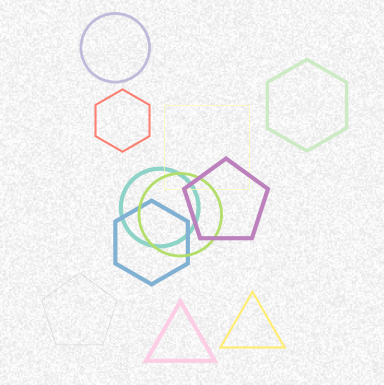[{"shape": "circle", "thickness": 3, "radius": 0.5, "center": [0.415, 0.461]}, {"shape": "square", "thickness": 0.5, "radius": 0.55, "center": [0.537, 0.618]}, {"shape": "circle", "thickness": 2, "radius": 0.45, "center": [0.299, 0.876]}, {"shape": "hexagon", "thickness": 1.5, "radius": 0.4, "center": [0.318, 0.687]}, {"shape": "hexagon", "thickness": 3, "radius": 0.54, "center": [0.394, 0.37]}, {"shape": "circle", "thickness": 2, "radius": 0.54, "center": [0.468, 0.442]}, {"shape": "triangle", "thickness": 3, "radius": 0.52, "center": [0.469, 0.114]}, {"shape": "pentagon", "thickness": 0.5, "radius": 0.52, "center": [0.206, 0.188]}, {"shape": "pentagon", "thickness": 3, "radius": 0.57, "center": [0.587, 0.474]}, {"shape": "hexagon", "thickness": 2.5, "radius": 0.59, "center": [0.797, 0.727]}, {"shape": "triangle", "thickness": 1.5, "radius": 0.48, "center": [0.656, 0.146]}]